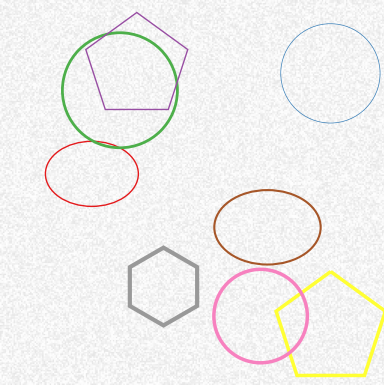[{"shape": "oval", "thickness": 1, "radius": 0.6, "center": [0.239, 0.548]}, {"shape": "circle", "thickness": 0.5, "radius": 0.65, "center": [0.858, 0.809]}, {"shape": "circle", "thickness": 2, "radius": 0.75, "center": [0.311, 0.766]}, {"shape": "pentagon", "thickness": 1, "radius": 0.7, "center": [0.355, 0.828]}, {"shape": "pentagon", "thickness": 2.5, "radius": 0.75, "center": [0.859, 0.145]}, {"shape": "oval", "thickness": 1.5, "radius": 0.69, "center": [0.695, 0.41]}, {"shape": "circle", "thickness": 2.5, "radius": 0.61, "center": [0.677, 0.179]}, {"shape": "hexagon", "thickness": 3, "radius": 0.5, "center": [0.425, 0.256]}]